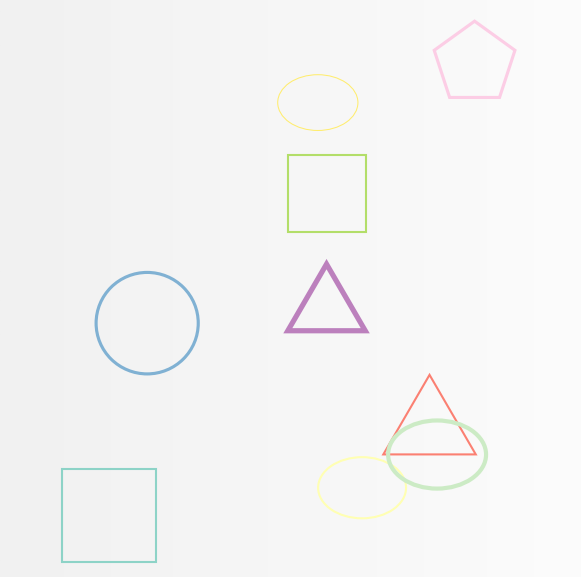[{"shape": "square", "thickness": 1, "radius": 0.4, "center": [0.187, 0.106]}, {"shape": "oval", "thickness": 1, "radius": 0.38, "center": [0.623, 0.155]}, {"shape": "triangle", "thickness": 1, "radius": 0.46, "center": [0.739, 0.258]}, {"shape": "circle", "thickness": 1.5, "radius": 0.44, "center": [0.253, 0.44]}, {"shape": "square", "thickness": 1, "radius": 0.34, "center": [0.563, 0.664]}, {"shape": "pentagon", "thickness": 1.5, "radius": 0.37, "center": [0.816, 0.889]}, {"shape": "triangle", "thickness": 2.5, "radius": 0.38, "center": [0.562, 0.465]}, {"shape": "oval", "thickness": 2, "radius": 0.42, "center": [0.752, 0.212]}, {"shape": "oval", "thickness": 0.5, "radius": 0.35, "center": [0.547, 0.821]}]